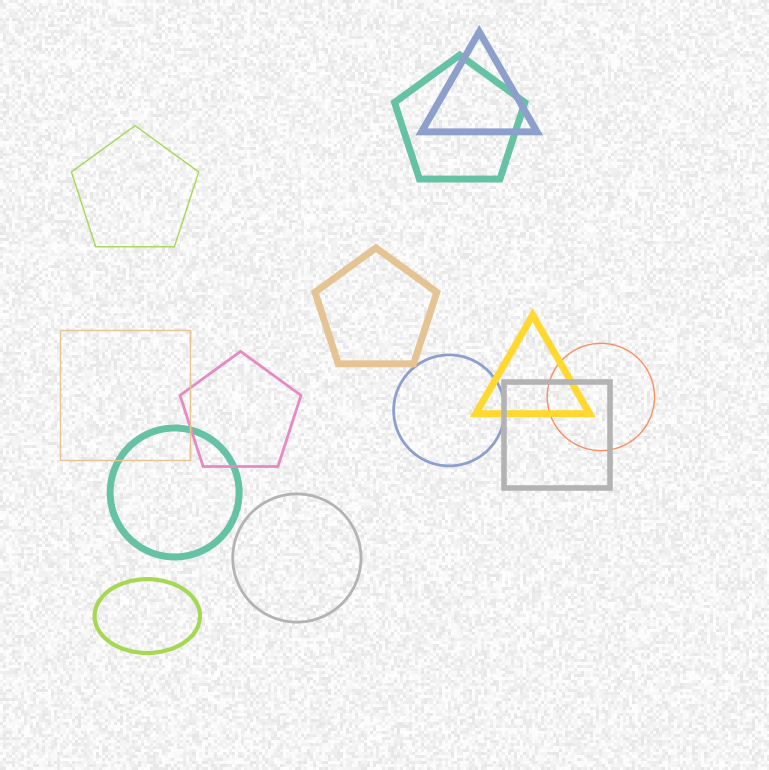[{"shape": "pentagon", "thickness": 2.5, "radius": 0.44, "center": [0.597, 0.839]}, {"shape": "circle", "thickness": 2.5, "radius": 0.42, "center": [0.227, 0.36]}, {"shape": "circle", "thickness": 0.5, "radius": 0.35, "center": [0.78, 0.484]}, {"shape": "circle", "thickness": 1, "radius": 0.36, "center": [0.583, 0.467]}, {"shape": "triangle", "thickness": 2.5, "radius": 0.43, "center": [0.622, 0.872]}, {"shape": "pentagon", "thickness": 1, "radius": 0.41, "center": [0.312, 0.461]}, {"shape": "pentagon", "thickness": 0.5, "radius": 0.43, "center": [0.175, 0.75]}, {"shape": "oval", "thickness": 1.5, "radius": 0.34, "center": [0.191, 0.2]}, {"shape": "triangle", "thickness": 2.5, "radius": 0.43, "center": [0.692, 0.505]}, {"shape": "pentagon", "thickness": 2.5, "radius": 0.42, "center": [0.488, 0.595]}, {"shape": "square", "thickness": 0.5, "radius": 0.42, "center": [0.162, 0.487]}, {"shape": "circle", "thickness": 1, "radius": 0.42, "center": [0.386, 0.275]}, {"shape": "square", "thickness": 2, "radius": 0.34, "center": [0.723, 0.435]}]